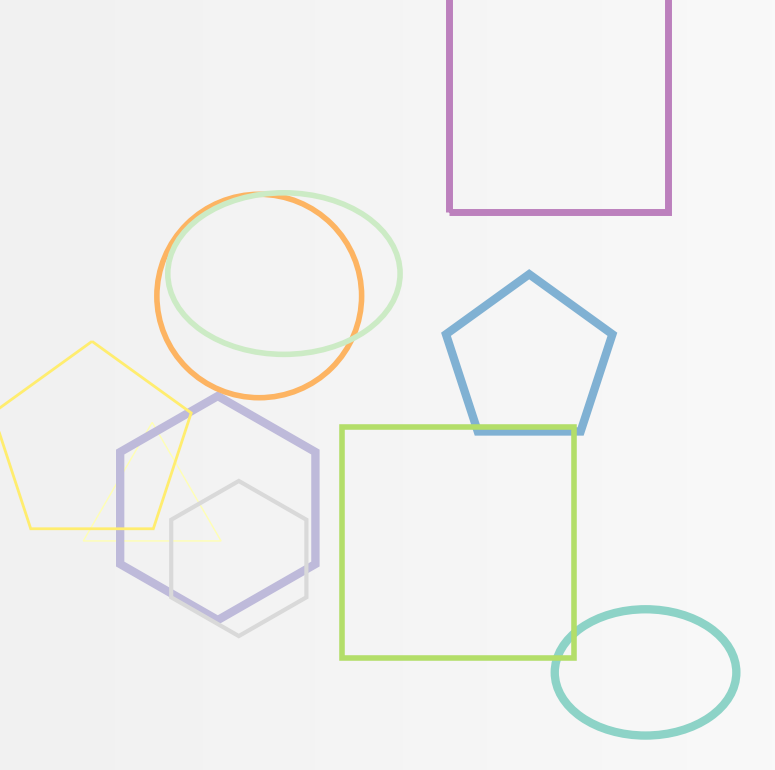[{"shape": "oval", "thickness": 3, "radius": 0.59, "center": [0.833, 0.127]}, {"shape": "triangle", "thickness": 0.5, "radius": 0.51, "center": [0.196, 0.349]}, {"shape": "hexagon", "thickness": 3, "radius": 0.73, "center": [0.281, 0.34]}, {"shape": "pentagon", "thickness": 3, "radius": 0.56, "center": [0.683, 0.531]}, {"shape": "circle", "thickness": 2, "radius": 0.66, "center": [0.334, 0.616]}, {"shape": "square", "thickness": 2, "radius": 0.75, "center": [0.591, 0.295]}, {"shape": "hexagon", "thickness": 1.5, "radius": 0.5, "center": [0.308, 0.275]}, {"shape": "square", "thickness": 2.5, "radius": 0.71, "center": [0.721, 0.866]}, {"shape": "oval", "thickness": 2, "radius": 0.75, "center": [0.366, 0.645]}, {"shape": "pentagon", "thickness": 1, "radius": 0.67, "center": [0.119, 0.422]}]